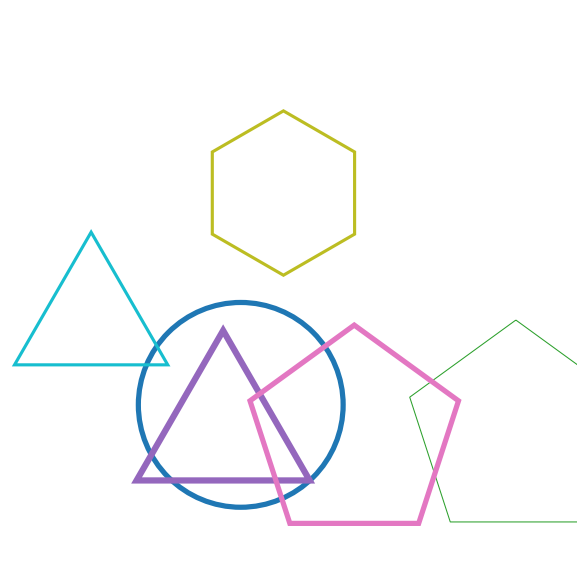[{"shape": "circle", "thickness": 2.5, "radius": 0.89, "center": [0.417, 0.298]}, {"shape": "pentagon", "thickness": 0.5, "radius": 0.97, "center": [0.893, 0.252]}, {"shape": "triangle", "thickness": 3, "radius": 0.87, "center": [0.386, 0.254]}, {"shape": "pentagon", "thickness": 2.5, "radius": 0.95, "center": [0.613, 0.246]}, {"shape": "hexagon", "thickness": 1.5, "radius": 0.71, "center": [0.491, 0.665]}, {"shape": "triangle", "thickness": 1.5, "radius": 0.77, "center": [0.158, 0.444]}]